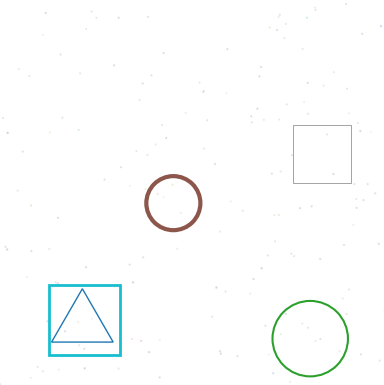[{"shape": "triangle", "thickness": 1, "radius": 0.46, "center": [0.214, 0.158]}, {"shape": "circle", "thickness": 1.5, "radius": 0.49, "center": [0.806, 0.12]}, {"shape": "circle", "thickness": 3, "radius": 0.35, "center": [0.45, 0.472]}, {"shape": "square", "thickness": 0.5, "radius": 0.38, "center": [0.836, 0.6]}, {"shape": "square", "thickness": 2, "radius": 0.46, "center": [0.22, 0.168]}]